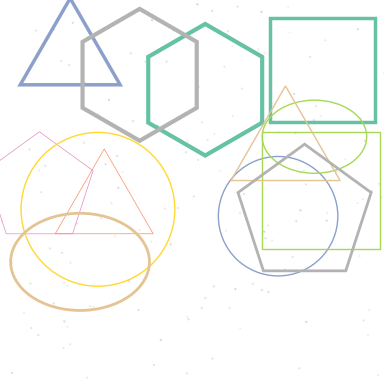[{"shape": "square", "thickness": 2.5, "radius": 0.68, "center": [0.839, 0.818]}, {"shape": "hexagon", "thickness": 3, "radius": 0.85, "center": [0.533, 0.767]}, {"shape": "triangle", "thickness": 0.5, "radius": 0.73, "center": [0.271, 0.466]}, {"shape": "triangle", "thickness": 2.5, "radius": 0.75, "center": [0.182, 0.855]}, {"shape": "circle", "thickness": 1, "radius": 0.78, "center": [0.722, 0.438]}, {"shape": "pentagon", "thickness": 0.5, "radius": 0.73, "center": [0.102, 0.511]}, {"shape": "oval", "thickness": 1, "radius": 0.68, "center": [0.817, 0.645]}, {"shape": "square", "thickness": 1, "radius": 0.76, "center": [0.834, 0.505]}, {"shape": "circle", "thickness": 1, "radius": 1.0, "center": [0.254, 0.456]}, {"shape": "oval", "thickness": 2, "radius": 0.9, "center": [0.208, 0.32]}, {"shape": "triangle", "thickness": 1, "radius": 0.82, "center": [0.742, 0.613]}, {"shape": "hexagon", "thickness": 3, "radius": 0.86, "center": [0.363, 0.806]}, {"shape": "pentagon", "thickness": 2, "radius": 0.91, "center": [0.791, 0.444]}]